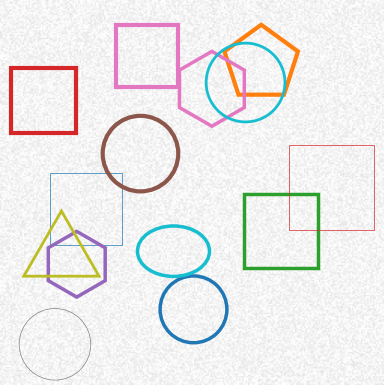[{"shape": "square", "thickness": 0.5, "radius": 0.47, "center": [0.222, 0.457]}, {"shape": "circle", "thickness": 2.5, "radius": 0.43, "center": [0.503, 0.196]}, {"shape": "pentagon", "thickness": 3, "radius": 0.5, "center": [0.678, 0.835]}, {"shape": "square", "thickness": 2.5, "radius": 0.48, "center": [0.73, 0.399]}, {"shape": "square", "thickness": 3, "radius": 0.42, "center": [0.112, 0.74]}, {"shape": "square", "thickness": 0.5, "radius": 0.55, "center": [0.862, 0.513]}, {"shape": "hexagon", "thickness": 2.5, "radius": 0.43, "center": [0.199, 0.314]}, {"shape": "circle", "thickness": 3, "radius": 0.49, "center": [0.365, 0.601]}, {"shape": "square", "thickness": 3, "radius": 0.4, "center": [0.383, 0.854]}, {"shape": "hexagon", "thickness": 2.5, "radius": 0.49, "center": [0.55, 0.769]}, {"shape": "circle", "thickness": 0.5, "radius": 0.46, "center": [0.143, 0.106]}, {"shape": "triangle", "thickness": 2, "radius": 0.56, "center": [0.16, 0.339]}, {"shape": "circle", "thickness": 2, "radius": 0.51, "center": [0.638, 0.786]}, {"shape": "oval", "thickness": 2.5, "radius": 0.47, "center": [0.451, 0.348]}]